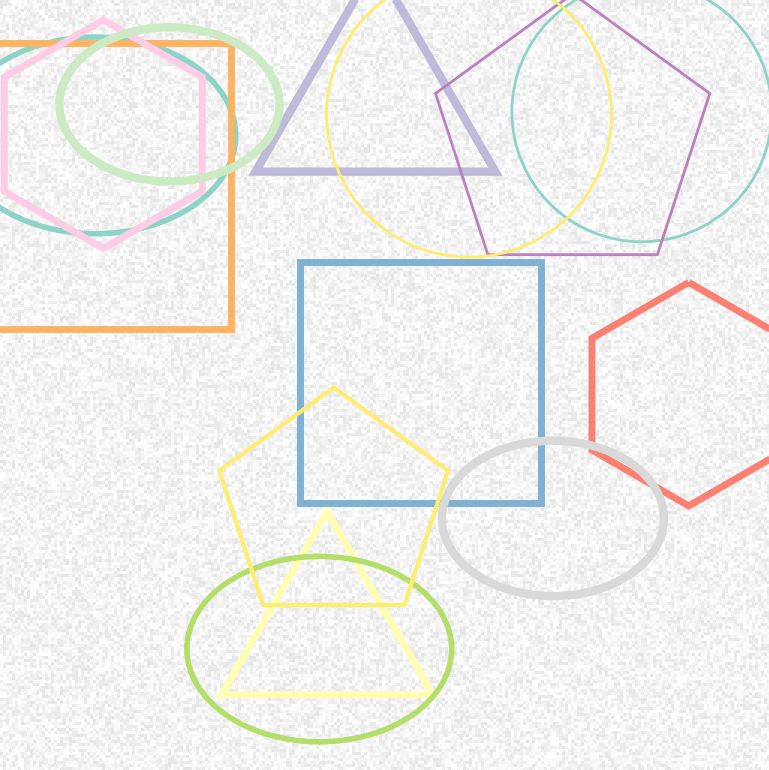[{"shape": "oval", "thickness": 2, "radius": 0.91, "center": [0.124, 0.824]}, {"shape": "circle", "thickness": 1, "radius": 0.84, "center": [0.834, 0.855]}, {"shape": "triangle", "thickness": 2.5, "radius": 0.79, "center": [0.425, 0.177]}, {"shape": "triangle", "thickness": 3, "radius": 0.9, "center": [0.488, 0.867]}, {"shape": "hexagon", "thickness": 2.5, "radius": 0.73, "center": [0.895, 0.488]}, {"shape": "square", "thickness": 2.5, "radius": 0.78, "center": [0.546, 0.503]}, {"shape": "square", "thickness": 2.5, "radius": 0.93, "center": [0.115, 0.758]}, {"shape": "oval", "thickness": 2, "radius": 0.86, "center": [0.415, 0.157]}, {"shape": "hexagon", "thickness": 2.5, "radius": 0.74, "center": [0.134, 0.826]}, {"shape": "oval", "thickness": 3, "radius": 0.72, "center": [0.718, 0.327]}, {"shape": "pentagon", "thickness": 1, "radius": 0.94, "center": [0.744, 0.821]}, {"shape": "oval", "thickness": 3, "radius": 0.71, "center": [0.22, 0.864]}, {"shape": "circle", "thickness": 1, "radius": 0.93, "center": [0.609, 0.851]}, {"shape": "pentagon", "thickness": 1.5, "radius": 0.78, "center": [0.433, 0.341]}]